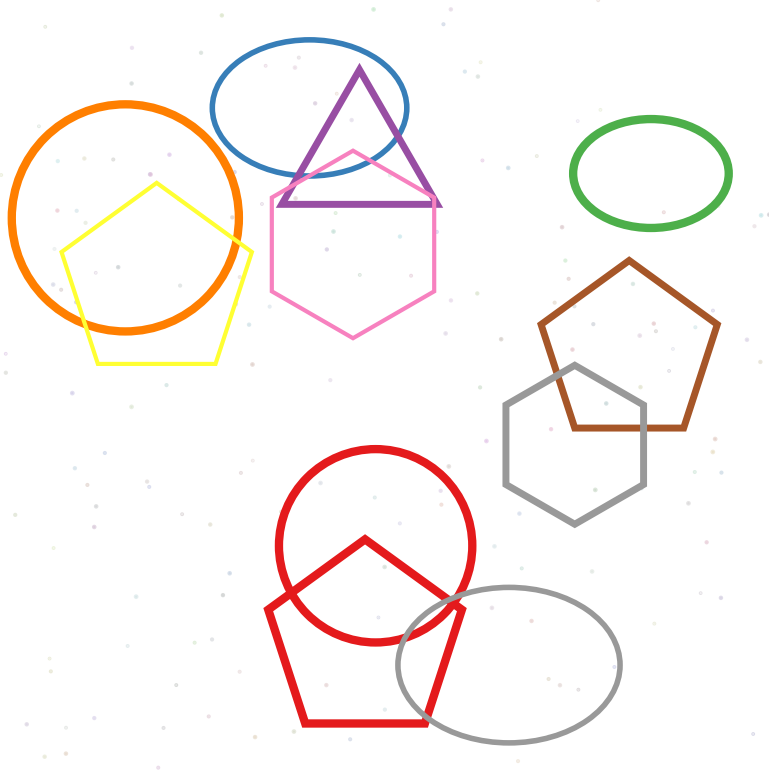[{"shape": "circle", "thickness": 3, "radius": 0.63, "center": [0.488, 0.291]}, {"shape": "pentagon", "thickness": 3, "radius": 0.66, "center": [0.474, 0.167]}, {"shape": "oval", "thickness": 2, "radius": 0.63, "center": [0.402, 0.86]}, {"shape": "oval", "thickness": 3, "radius": 0.51, "center": [0.845, 0.775]}, {"shape": "triangle", "thickness": 2.5, "radius": 0.58, "center": [0.467, 0.793]}, {"shape": "circle", "thickness": 3, "radius": 0.74, "center": [0.163, 0.717]}, {"shape": "pentagon", "thickness": 1.5, "radius": 0.65, "center": [0.204, 0.633]}, {"shape": "pentagon", "thickness": 2.5, "radius": 0.6, "center": [0.817, 0.541]}, {"shape": "hexagon", "thickness": 1.5, "radius": 0.61, "center": [0.458, 0.683]}, {"shape": "oval", "thickness": 2, "radius": 0.72, "center": [0.661, 0.136]}, {"shape": "hexagon", "thickness": 2.5, "radius": 0.52, "center": [0.746, 0.422]}]